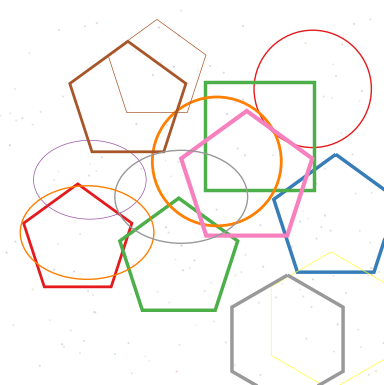[{"shape": "pentagon", "thickness": 2, "radius": 0.74, "center": [0.202, 0.375]}, {"shape": "circle", "thickness": 1, "radius": 0.76, "center": [0.812, 0.769]}, {"shape": "pentagon", "thickness": 2.5, "radius": 0.85, "center": [0.872, 0.43]}, {"shape": "pentagon", "thickness": 2.5, "radius": 0.8, "center": [0.464, 0.324]}, {"shape": "square", "thickness": 2.5, "radius": 0.71, "center": [0.674, 0.647]}, {"shape": "oval", "thickness": 0.5, "radius": 0.73, "center": [0.233, 0.533]}, {"shape": "circle", "thickness": 2, "radius": 0.84, "center": [0.563, 0.581]}, {"shape": "oval", "thickness": 1, "radius": 0.87, "center": [0.226, 0.396]}, {"shape": "hexagon", "thickness": 0.5, "radius": 0.9, "center": [0.86, 0.166]}, {"shape": "pentagon", "thickness": 2, "radius": 0.79, "center": [0.332, 0.734]}, {"shape": "pentagon", "thickness": 0.5, "radius": 0.67, "center": [0.408, 0.816]}, {"shape": "pentagon", "thickness": 3, "radius": 0.9, "center": [0.641, 0.533]}, {"shape": "hexagon", "thickness": 2.5, "radius": 0.83, "center": [0.747, 0.119]}, {"shape": "oval", "thickness": 1, "radius": 0.86, "center": [0.471, 0.489]}]